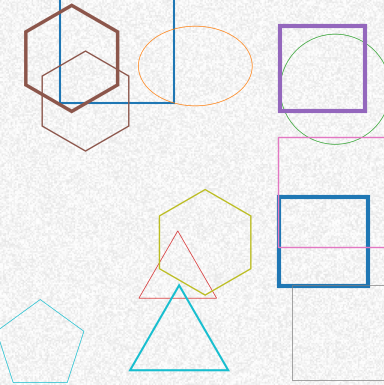[{"shape": "square", "thickness": 3, "radius": 0.57, "center": [0.841, 0.373]}, {"shape": "square", "thickness": 1.5, "radius": 0.74, "center": [0.303, 0.88]}, {"shape": "oval", "thickness": 0.5, "radius": 0.74, "center": [0.507, 0.829]}, {"shape": "circle", "thickness": 0.5, "radius": 0.72, "center": [0.871, 0.768]}, {"shape": "triangle", "thickness": 0.5, "radius": 0.58, "center": [0.462, 0.284]}, {"shape": "square", "thickness": 3, "radius": 0.55, "center": [0.837, 0.821]}, {"shape": "hexagon", "thickness": 2.5, "radius": 0.69, "center": [0.186, 0.848]}, {"shape": "hexagon", "thickness": 1, "radius": 0.65, "center": [0.222, 0.738]}, {"shape": "square", "thickness": 1, "radius": 0.71, "center": [0.865, 0.501]}, {"shape": "square", "thickness": 0.5, "radius": 0.62, "center": [0.883, 0.136]}, {"shape": "hexagon", "thickness": 1, "radius": 0.69, "center": [0.533, 0.371]}, {"shape": "triangle", "thickness": 1.5, "radius": 0.74, "center": [0.465, 0.112]}, {"shape": "pentagon", "thickness": 0.5, "radius": 0.6, "center": [0.104, 0.103]}]